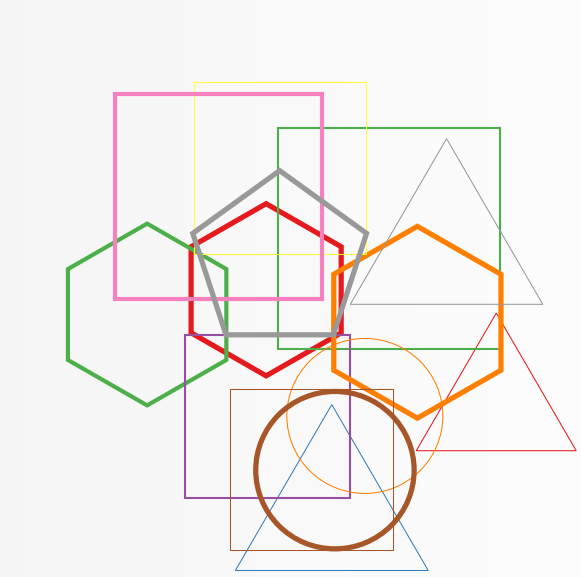[{"shape": "triangle", "thickness": 0.5, "radius": 0.79, "center": [0.854, 0.298]}, {"shape": "hexagon", "thickness": 2.5, "radius": 0.75, "center": [0.458, 0.497]}, {"shape": "triangle", "thickness": 0.5, "radius": 0.96, "center": [0.571, 0.107]}, {"shape": "hexagon", "thickness": 2, "radius": 0.79, "center": [0.253, 0.455]}, {"shape": "square", "thickness": 1, "radius": 0.95, "center": [0.67, 0.586]}, {"shape": "square", "thickness": 1, "radius": 0.71, "center": [0.46, 0.278]}, {"shape": "hexagon", "thickness": 2.5, "radius": 0.83, "center": [0.718, 0.441]}, {"shape": "circle", "thickness": 0.5, "radius": 0.67, "center": [0.628, 0.279]}, {"shape": "square", "thickness": 0.5, "radius": 0.74, "center": [0.482, 0.708]}, {"shape": "circle", "thickness": 2.5, "radius": 0.68, "center": [0.576, 0.185]}, {"shape": "square", "thickness": 0.5, "radius": 0.7, "center": [0.536, 0.186]}, {"shape": "square", "thickness": 2, "radius": 0.89, "center": [0.376, 0.659]}, {"shape": "pentagon", "thickness": 2.5, "radius": 0.79, "center": [0.481, 0.546]}, {"shape": "triangle", "thickness": 0.5, "radius": 0.96, "center": [0.768, 0.568]}]